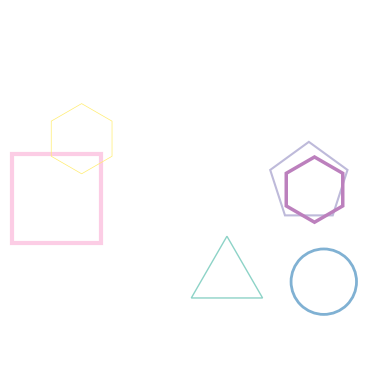[{"shape": "triangle", "thickness": 1, "radius": 0.53, "center": [0.589, 0.279]}, {"shape": "pentagon", "thickness": 1.5, "radius": 0.53, "center": [0.802, 0.526]}, {"shape": "circle", "thickness": 2, "radius": 0.42, "center": [0.841, 0.268]}, {"shape": "square", "thickness": 3, "radius": 0.58, "center": [0.148, 0.483]}, {"shape": "hexagon", "thickness": 2.5, "radius": 0.42, "center": [0.817, 0.508]}, {"shape": "hexagon", "thickness": 0.5, "radius": 0.46, "center": [0.212, 0.64]}]